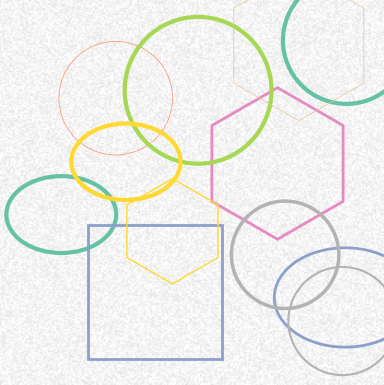[{"shape": "oval", "thickness": 3, "radius": 0.71, "center": [0.159, 0.443]}, {"shape": "circle", "thickness": 3, "radius": 0.83, "center": [0.9, 0.895]}, {"shape": "circle", "thickness": 0.5, "radius": 0.74, "center": [0.301, 0.745]}, {"shape": "square", "thickness": 2, "radius": 0.87, "center": [0.402, 0.241]}, {"shape": "oval", "thickness": 2, "radius": 0.92, "center": [0.897, 0.227]}, {"shape": "hexagon", "thickness": 2, "radius": 0.98, "center": [0.721, 0.575]}, {"shape": "circle", "thickness": 3, "radius": 0.95, "center": [0.515, 0.765]}, {"shape": "oval", "thickness": 3, "radius": 0.71, "center": [0.327, 0.58]}, {"shape": "hexagon", "thickness": 1, "radius": 0.68, "center": [0.448, 0.399]}, {"shape": "hexagon", "thickness": 0.5, "radius": 0.98, "center": [0.776, 0.882]}, {"shape": "circle", "thickness": 2.5, "radius": 0.7, "center": [0.741, 0.338]}, {"shape": "circle", "thickness": 1.5, "radius": 0.7, "center": [0.889, 0.166]}]